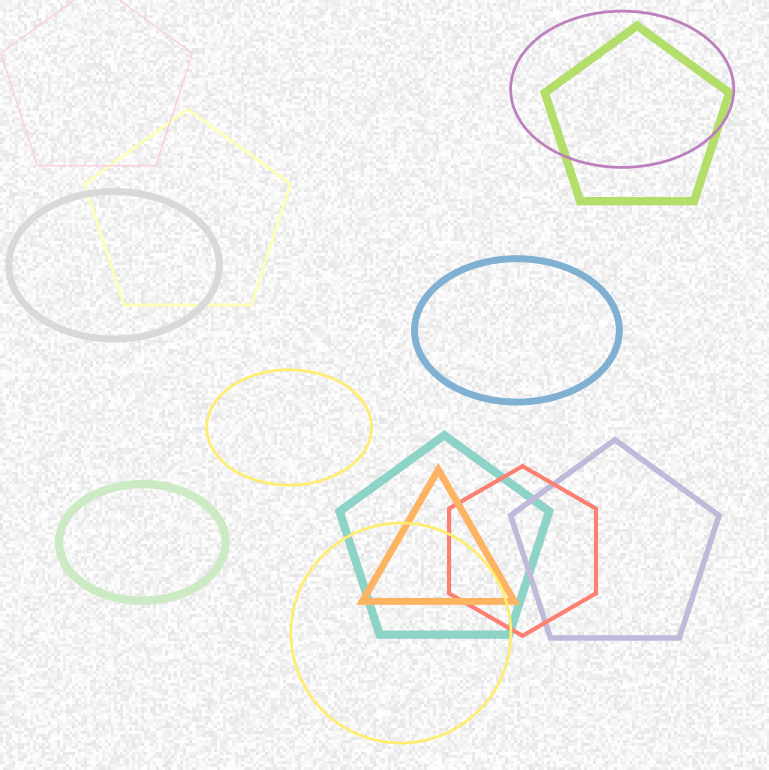[{"shape": "pentagon", "thickness": 3, "radius": 0.72, "center": [0.577, 0.292]}, {"shape": "pentagon", "thickness": 1, "radius": 0.7, "center": [0.244, 0.718]}, {"shape": "pentagon", "thickness": 2, "radius": 0.71, "center": [0.799, 0.287]}, {"shape": "hexagon", "thickness": 1.5, "radius": 0.55, "center": [0.679, 0.284]}, {"shape": "oval", "thickness": 2.5, "radius": 0.67, "center": [0.671, 0.571]}, {"shape": "triangle", "thickness": 2.5, "radius": 0.57, "center": [0.569, 0.276]}, {"shape": "pentagon", "thickness": 3, "radius": 0.63, "center": [0.827, 0.841]}, {"shape": "pentagon", "thickness": 0.5, "radius": 0.65, "center": [0.126, 0.89]}, {"shape": "oval", "thickness": 2.5, "radius": 0.68, "center": [0.148, 0.655]}, {"shape": "oval", "thickness": 1, "radius": 0.72, "center": [0.808, 0.884]}, {"shape": "oval", "thickness": 3, "radius": 0.54, "center": [0.185, 0.296]}, {"shape": "oval", "thickness": 1, "radius": 0.53, "center": [0.376, 0.445]}, {"shape": "circle", "thickness": 1, "radius": 0.71, "center": [0.521, 0.178]}]